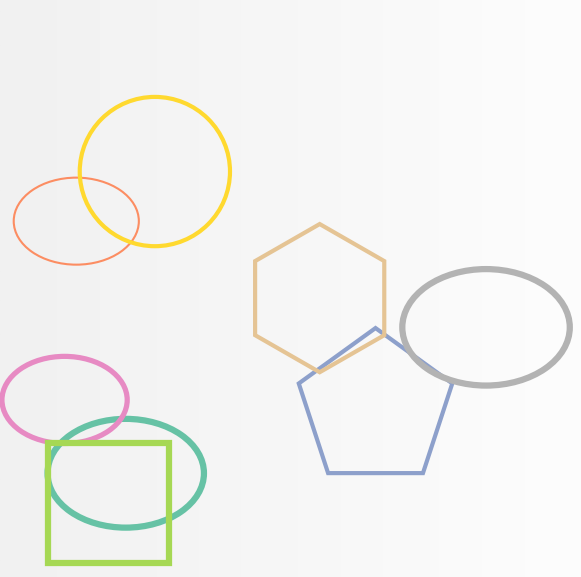[{"shape": "oval", "thickness": 3, "radius": 0.67, "center": [0.216, 0.18]}, {"shape": "oval", "thickness": 1, "radius": 0.54, "center": [0.131, 0.616]}, {"shape": "pentagon", "thickness": 2, "radius": 0.69, "center": [0.646, 0.292]}, {"shape": "oval", "thickness": 2.5, "radius": 0.54, "center": [0.111, 0.307]}, {"shape": "square", "thickness": 3, "radius": 0.52, "center": [0.186, 0.128]}, {"shape": "circle", "thickness": 2, "radius": 0.65, "center": [0.266, 0.702]}, {"shape": "hexagon", "thickness": 2, "radius": 0.64, "center": [0.55, 0.483]}, {"shape": "oval", "thickness": 3, "radius": 0.72, "center": [0.836, 0.432]}]